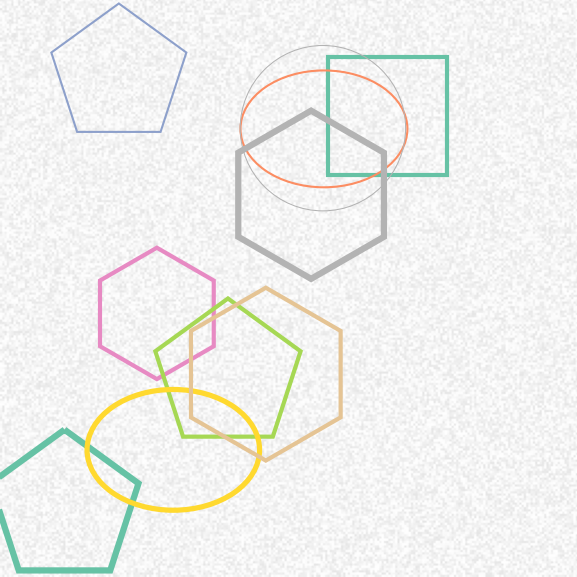[{"shape": "square", "thickness": 2, "radius": 0.51, "center": [0.671, 0.798]}, {"shape": "pentagon", "thickness": 3, "radius": 0.67, "center": [0.112, 0.12]}, {"shape": "oval", "thickness": 1, "radius": 0.72, "center": [0.561, 0.776]}, {"shape": "pentagon", "thickness": 1, "radius": 0.61, "center": [0.206, 0.87]}, {"shape": "hexagon", "thickness": 2, "radius": 0.57, "center": [0.272, 0.456]}, {"shape": "pentagon", "thickness": 2, "radius": 0.66, "center": [0.395, 0.35]}, {"shape": "oval", "thickness": 2.5, "radius": 0.75, "center": [0.3, 0.22]}, {"shape": "hexagon", "thickness": 2, "radius": 0.75, "center": [0.46, 0.351]}, {"shape": "circle", "thickness": 0.5, "radius": 0.72, "center": [0.559, 0.777]}, {"shape": "hexagon", "thickness": 3, "radius": 0.73, "center": [0.539, 0.662]}]